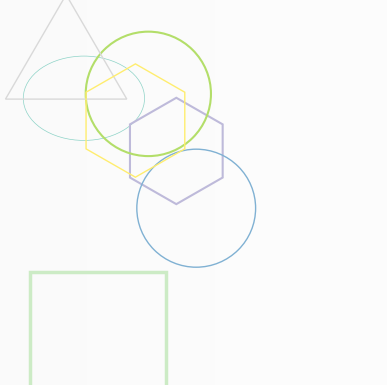[{"shape": "oval", "thickness": 0.5, "radius": 0.78, "center": [0.217, 0.745]}, {"shape": "hexagon", "thickness": 1.5, "radius": 0.69, "center": [0.455, 0.608]}, {"shape": "circle", "thickness": 1, "radius": 0.77, "center": [0.506, 0.459]}, {"shape": "circle", "thickness": 1.5, "radius": 0.81, "center": [0.383, 0.756]}, {"shape": "triangle", "thickness": 1, "radius": 0.9, "center": [0.171, 0.833]}, {"shape": "square", "thickness": 2.5, "radius": 0.88, "center": [0.253, 0.119]}, {"shape": "hexagon", "thickness": 1, "radius": 0.74, "center": [0.349, 0.687]}]